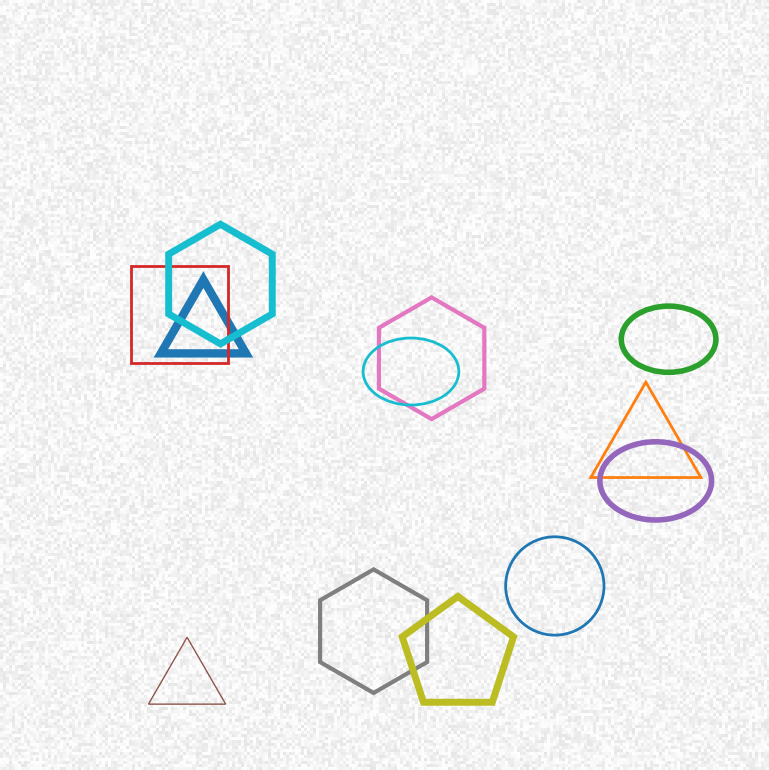[{"shape": "circle", "thickness": 1, "radius": 0.32, "center": [0.721, 0.239]}, {"shape": "triangle", "thickness": 3, "radius": 0.32, "center": [0.264, 0.573]}, {"shape": "triangle", "thickness": 1, "radius": 0.41, "center": [0.839, 0.421]}, {"shape": "oval", "thickness": 2, "radius": 0.31, "center": [0.868, 0.559]}, {"shape": "square", "thickness": 1, "radius": 0.32, "center": [0.233, 0.592]}, {"shape": "oval", "thickness": 2, "radius": 0.36, "center": [0.852, 0.375]}, {"shape": "triangle", "thickness": 0.5, "radius": 0.29, "center": [0.243, 0.114]}, {"shape": "hexagon", "thickness": 1.5, "radius": 0.4, "center": [0.561, 0.535]}, {"shape": "hexagon", "thickness": 1.5, "radius": 0.4, "center": [0.485, 0.18]}, {"shape": "pentagon", "thickness": 2.5, "radius": 0.38, "center": [0.595, 0.149]}, {"shape": "hexagon", "thickness": 2.5, "radius": 0.39, "center": [0.286, 0.631]}, {"shape": "oval", "thickness": 1, "radius": 0.31, "center": [0.534, 0.517]}]